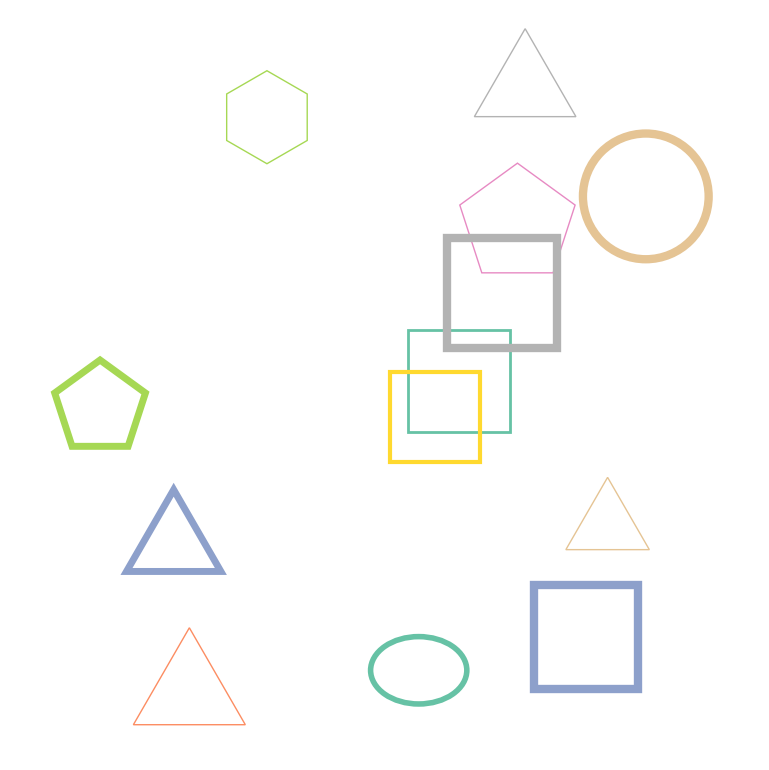[{"shape": "oval", "thickness": 2, "radius": 0.31, "center": [0.544, 0.129]}, {"shape": "square", "thickness": 1, "radius": 0.33, "center": [0.596, 0.505]}, {"shape": "triangle", "thickness": 0.5, "radius": 0.42, "center": [0.246, 0.101]}, {"shape": "square", "thickness": 3, "radius": 0.34, "center": [0.761, 0.173]}, {"shape": "triangle", "thickness": 2.5, "radius": 0.35, "center": [0.226, 0.293]}, {"shape": "pentagon", "thickness": 0.5, "radius": 0.39, "center": [0.672, 0.709]}, {"shape": "pentagon", "thickness": 2.5, "radius": 0.31, "center": [0.13, 0.47]}, {"shape": "hexagon", "thickness": 0.5, "radius": 0.3, "center": [0.347, 0.848]}, {"shape": "square", "thickness": 1.5, "radius": 0.29, "center": [0.564, 0.458]}, {"shape": "circle", "thickness": 3, "radius": 0.41, "center": [0.839, 0.745]}, {"shape": "triangle", "thickness": 0.5, "radius": 0.31, "center": [0.789, 0.317]}, {"shape": "square", "thickness": 3, "radius": 0.36, "center": [0.652, 0.619]}, {"shape": "triangle", "thickness": 0.5, "radius": 0.38, "center": [0.682, 0.887]}]